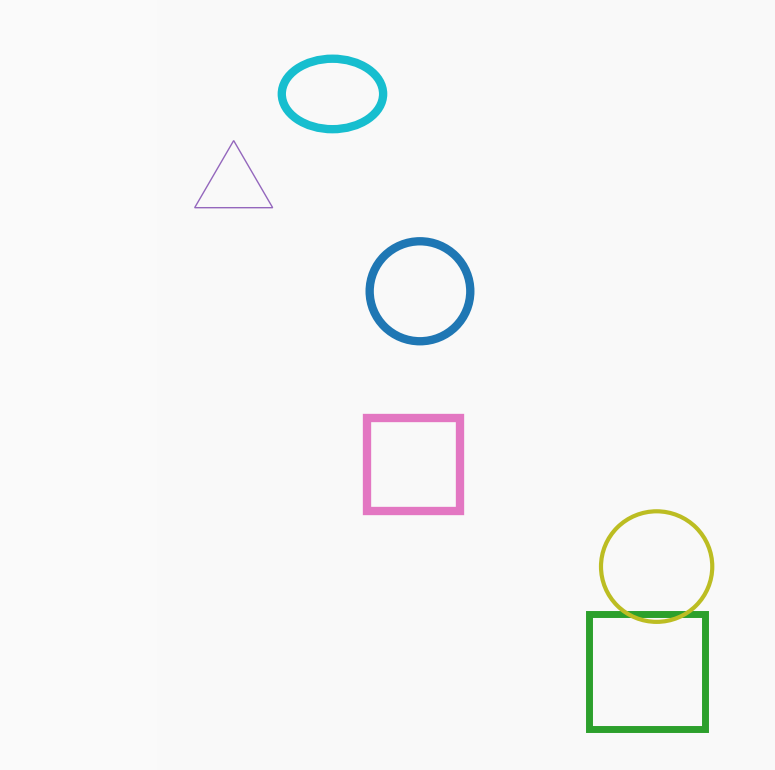[{"shape": "circle", "thickness": 3, "radius": 0.32, "center": [0.542, 0.622]}, {"shape": "square", "thickness": 2.5, "radius": 0.37, "center": [0.835, 0.128]}, {"shape": "triangle", "thickness": 0.5, "radius": 0.29, "center": [0.302, 0.759]}, {"shape": "square", "thickness": 3, "radius": 0.3, "center": [0.533, 0.397]}, {"shape": "circle", "thickness": 1.5, "radius": 0.36, "center": [0.847, 0.264]}, {"shape": "oval", "thickness": 3, "radius": 0.33, "center": [0.429, 0.878]}]